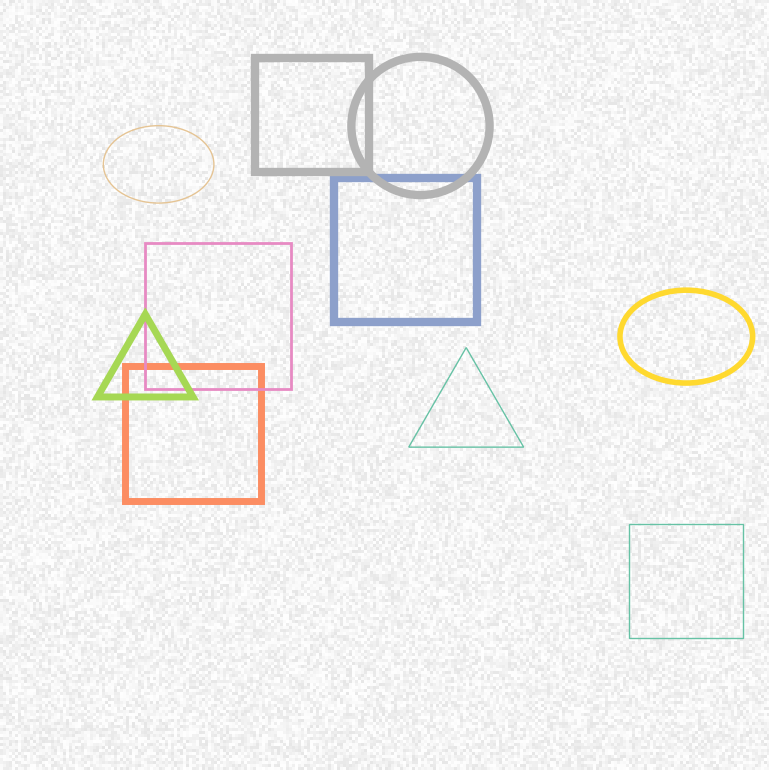[{"shape": "triangle", "thickness": 0.5, "radius": 0.43, "center": [0.605, 0.462]}, {"shape": "square", "thickness": 0.5, "radius": 0.37, "center": [0.89, 0.245]}, {"shape": "square", "thickness": 2.5, "radius": 0.44, "center": [0.251, 0.437]}, {"shape": "square", "thickness": 3, "radius": 0.47, "center": [0.527, 0.676]}, {"shape": "square", "thickness": 1, "radius": 0.47, "center": [0.283, 0.589]}, {"shape": "triangle", "thickness": 2.5, "radius": 0.36, "center": [0.189, 0.52]}, {"shape": "oval", "thickness": 2, "radius": 0.43, "center": [0.891, 0.563]}, {"shape": "oval", "thickness": 0.5, "radius": 0.36, "center": [0.206, 0.787]}, {"shape": "circle", "thickness": 3, "radius": 0.45, "center": [0.546, 0.836]}, {"shape": "square", "thickness": 3, "radius": 0.37, "center": [0.405, 0.85]}]